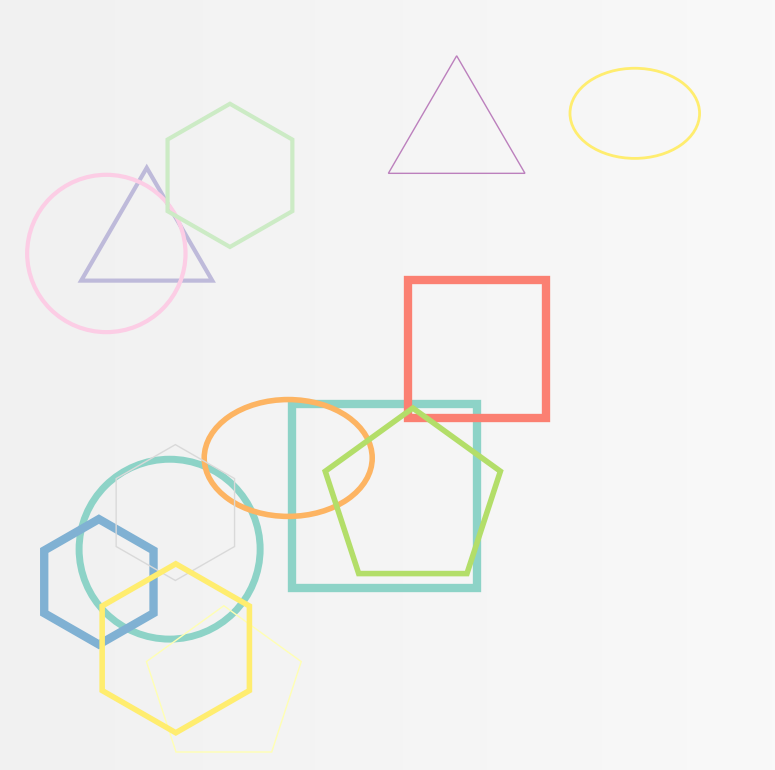[{"shape": "square", "thickness": 3, "radius": 0.6, "center": [0.496, 0.356]}, {"shape": "circle", "thickness": 2.5, "radius": 0.58, "center": [0.219, 0.287]}, {"shape": "pentagon", "thickness": 0.5, "radius": 0.53, "center": [0.289, 0.108]}, {"shape": "triangle", "thickness": 1.5, "radius": 0.49, "center": [0.189, 0.684]}, {"shape": "square", "thickness": 3, "radius": 0.45, "center": [0.615, 0.547]}, {"shape": "hexagon", "thickness": 3, "radius": 0.41, "center": [0.128, 0.244]}, {"shape": "oval", "thickness": 2, "radius": 0.54, "center": [0.372, 0.405]}, {"shape": "pentagon", "thickness": 2, "radius": 0.59, "center": [0.533, 0.351]}, {"shape": "circle", "thickness": 1.5, "radius": 0.51, "center": [0.137, 0.671]}, {"shape": "hexagon", "thickness": 0.5, "radius": 0.44, "center": [0.226, 0.334]}, {"shape": "triangle", "thickness": 0.5, "radius": 0.51, "center": [0.589, 0.826]}, {"shape": "hexagon", "thickness": 1.5, "radius": 0.46, "center": [0.297, 0.772]}, {"shape": "hexagon", "thickness": 2, "radius": 0.55, "center": [0.227, 0.158]}, {"shape": "oval", "thickness": 1, "radius": 0.42, "center": [0.819, 0.853]}]